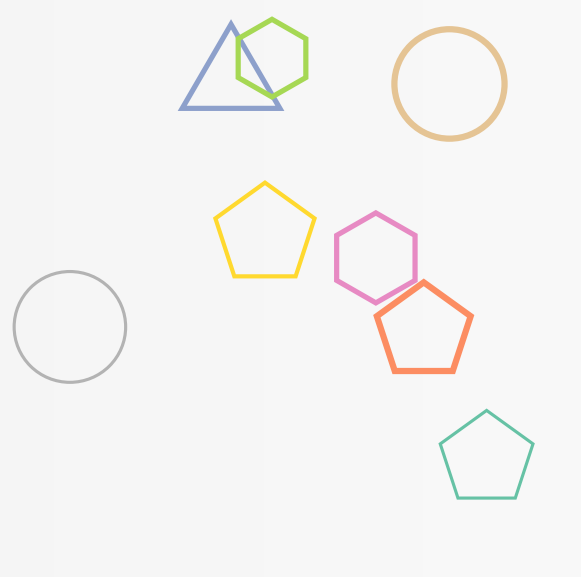[{"shape": "pentagon", "thickness": 1.5, "radius": 0.42, "center": [0.837, 0.205]}, {"shape": "pentagon", "thickness": 3, "radius": 0.42, "center": [0.729, 0.425]}, {"shape": "triangle", "thickness": 2.5, "radius": 0.48, "center": [0.397, 0.86]}, {"shape": "hexagon", "thickness": 2.5, "radius": 0.39, "center": [0.647, 0.553]}, {"shape": "hexagon", "thickness": 2.5, "radius": 0.34, "center": [0.468, 0.898]}, {"shape": "pentagon", "thickness": 2, "radius": 0.45, "center": [0.456, 0.593]}, {"shape": "circle", "thickness": 3, "radius": 0.47, "center": [0.773, 0.854]}, {"shape": "circle", "thickness": 1.5, "radius": 0.48, "center": [0.12, 0.433]}]